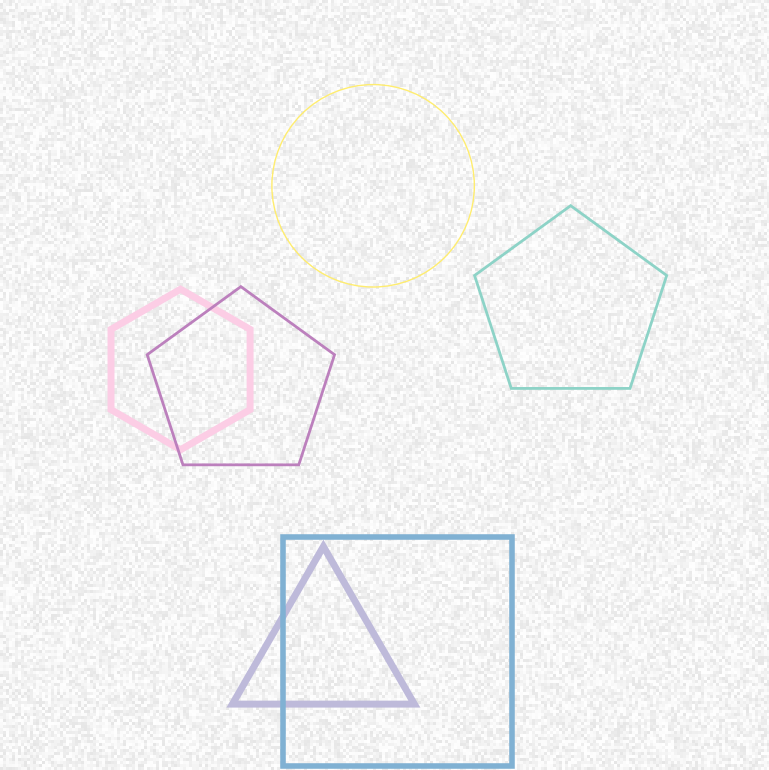[{"shape": "pentagon", "thickness": 1, "radius": 0.66, "center": [0.741, 0.602]}, {"shape": "triangle", "thickness": 2.5, "radius": 0.68, "center": [0.42, 0.154]}, {"shape": "square", "thickness": 2, "radius": 0.74, "center": [0.516, 0.153]}, {"shape": "hexagon", "thickness": 2.5, "radius": 0.52, "center": [0.234, 0.52]}, {"shape": "pentagon", "thickness": 1, "radius": 0.64, "center": [0.313, 0.5]}, {"shape": "circle", "thickness": 0.5, "radius": 0.66, "center": [0.485, 0.759]}]